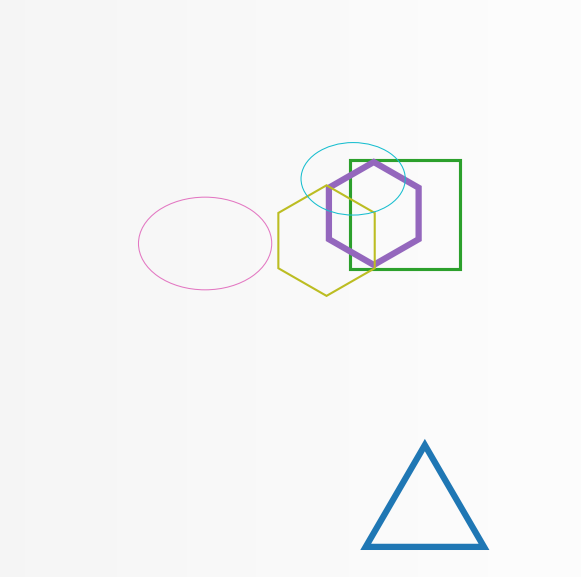[{"shape": "triangle", "thickness": 3, "radius": 0.59, "center": [0.731, 0.111]}, {"shape": "square", "thickness": 1.5, "radius": 0.47, "center": [0.697, 0.628]}, {"shape": "hexagon", "thickness": 3, "radius": 0.45, "center": [0.643, 0.629]}, {"shape": "oval", "thickness": 0.5, "radius": 0.57, "center": [0.353, 0.577]}, {"shape": "hexagon", "thickness": 1, "radius": 0.48, "center": [0.562, 0.583]}, {"shape": "oval", "thickness": 0.5, "radius": 0.45, "center": [0.608, 0.69]}]